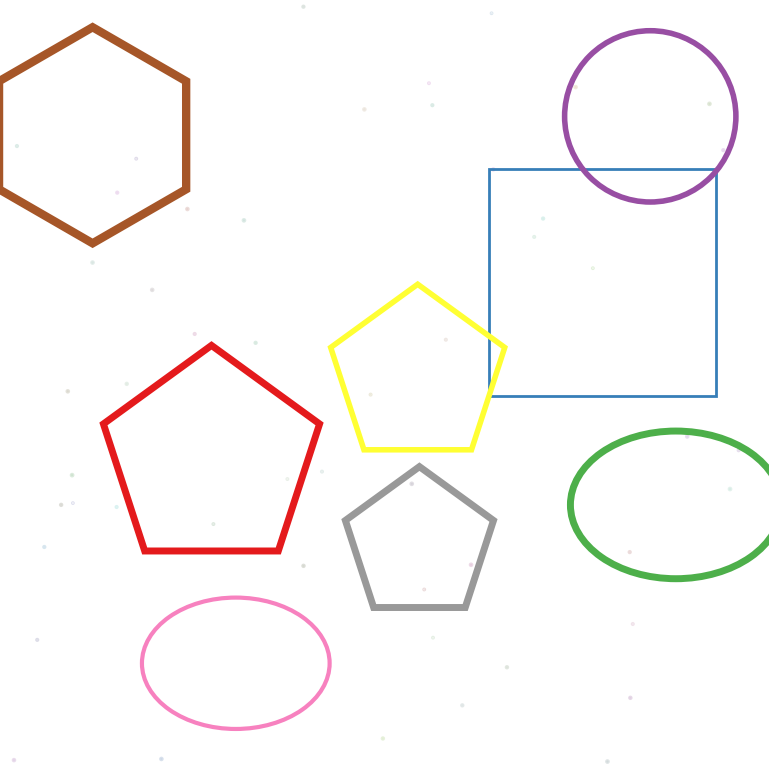[{"shape": "pentagon", "thickness": 2.5, "radius": 0.74, "center": [0.275, 0.404]}, {"shape": "square", "thickness": 1, "radius": 0.74, "center": [0.782, 0.633]}, {"shape": "oval", "thickness": 2.5, "radius": 0.68, "center": [0.878, 0.344]}, {"shape": "circle", "thickness": 2, "radius": 0.56, "center": [0.844, 0.849]}, {"shape": "pentagon", "thickness": 2, "radius": 0.59, "center": [0.542, 0.512]}, {"shape": "hexagon", "thickness": 3, "radius": 0.7, "center": [0.12, 0.824]}, {"shape": "oval", "thickness": 1.5, "radius": 0.61, "center": [0.306, 0.139]}, {"shape": "pentagon", "thickness": 2.5, "radius": 0.51, "center": [0.545, 0.293]}]